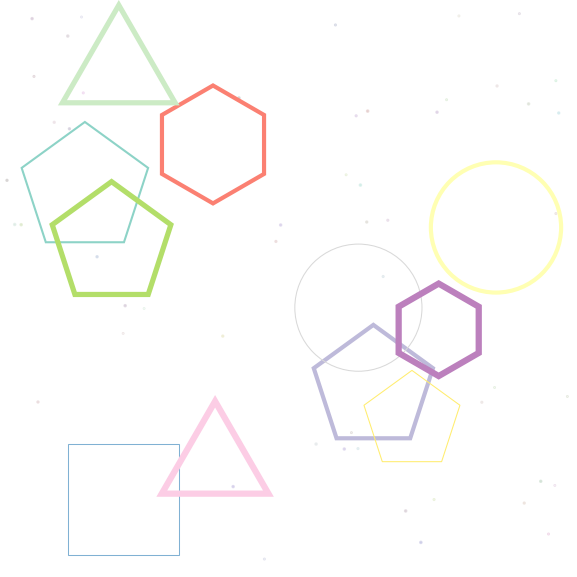[{"shape": "pentagon", "thickness": 1, "radius": 0.58, "center": [0.147, 0.673]}, {"shape": "circle", "thickness": 2, "radius": 0.56, "center": [0.859, 0.605]}, {"shape": "pentagon", "thickness": 2, "radius": 0.54, "center": [0.647, 0.328]}, {"shape": "hexagon", "thickness": 2, "radius": 0.51, "center": [0.369, 0.749]}, {"shape": "square", "thickness": 0.5, "radius": 0.48, "center": [0.215, 0.134]}, {"shape": "pentagon", "thickness": 2.5, "radius": 0.54, "center": [0.193, 0.577]}, {"shape": "triangle", "thickness": 3, "radius": 0.53, "center": [0.372, 0.198]}, {"shape": "circle", "thickness": 0.5, "radius": 0.55, "center": [0.621, 0.466]}, {"shape": "hexagon", "thickness": 3, "radius": 0.4, "center": [0.76, 0.428]}, {"shape": "triangle", "thickness": 2.5, "radius": 0.56, "center": [0.206, 0.877]}, {"shape": "pentagon", "thickness": 0.5, "radius": 0.44, "center": [0.713, 0.27]}]